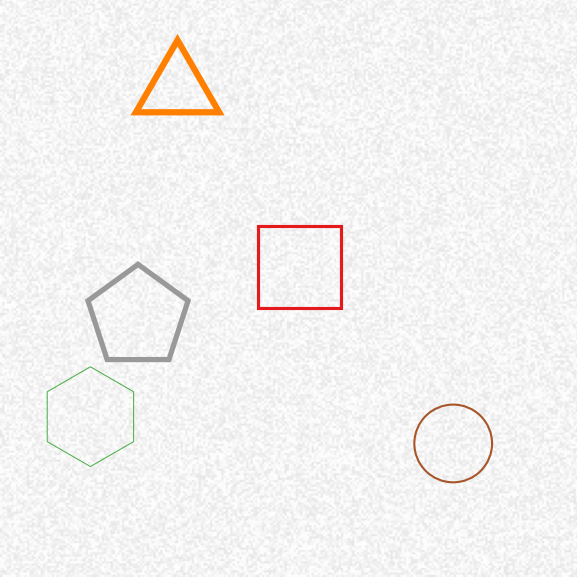[{"shape": "square", "thickness": 1.5, "radius": 0.36, "center": [0.519, 0.537]}, {"shape": "hexagon", "thickness": 0.5, "radius": 0.43, "center": [0.157, 0.278]}, {"shape": "triangle", "thickness": 3, "radius": 0.42, "center": [0.307, 0.846]}, {"shape": "circle", "thickness": 1, "radius": 0.34, "center": [0.785, 0.231]}, {"shape": "pentagon", "thickness": 2.5, "radius": 0.46, "center": [0.239, 0.45]}]